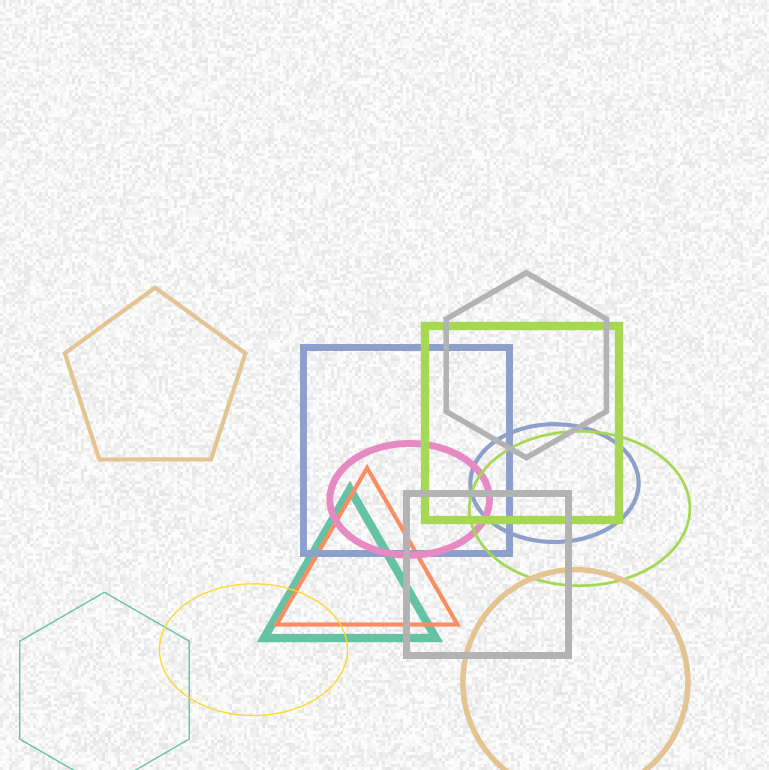[{"shape": "triangle", "thickness": 3, "radius": 0.64, "center": [0.454, 0.236]}, {"shape": "hexagon", "thickness": 0.5, "radius": 0.64, "center": [0.136, 0.104]}, {"shape": "triangle", "thickness": 1.5, "radius": 0.68, "center": [0.477, 0.257]}, {"shape": "square", "thickness": 2.5, "radius": 0.67, "center": [0.527, 0.415]}, {"shape": "oval", "thickness": 1.5, "radius": 0.55, "center": [0.72, 0.373]}, {"shape": "oval", "thickness": 2.5, "radius": 0.52, "center": [0.532, 0.352]}, {"shape": "square", "thickness": 3, "radius": 0.63, "center": [0.678, 0.451]}, {"shape": "oval", "thickness": 1, "radius": 0.72, "center": [0.753, 0.34]}, {"shape": "oval", "thickness": 0.5, "radius": 0.61, "center": [0.329, 0.156]}, {"shape": "circle", "thickness": 2, "radius": 0.73, "center": [0.747, 0.114]}, {"shape": "pentagon", "thickness": 1.5, "radius": 0.62, "center": [0.202, 0.503]}, {"shape": "hexagon", "thickness": 2, "radius": 0.6, "center": [0.684, 0.526]}, {"shape": "square", "thickness": 2.5, "radius": 0.53, "center": [0.633, 0.254]}]